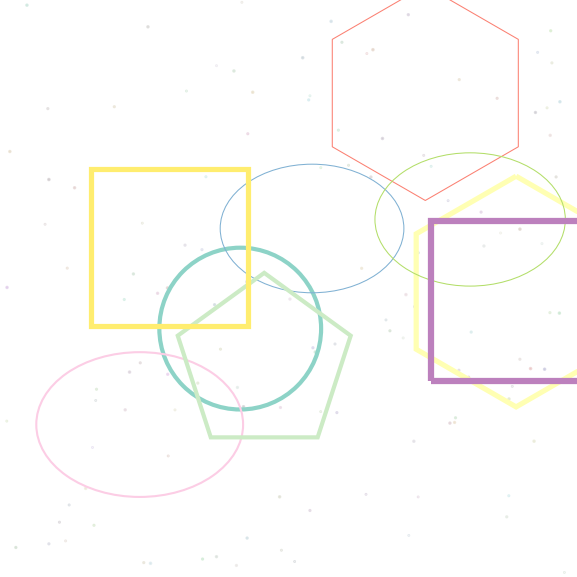[{"shape": "circle", "thickness": 2, "radius": 0.7, "center": [0.416, 0.43]}, {"shape": "hexagon", "thickness": 2.5, "radius": 1.0, "center": [0.894, 0.494]}, {"shape": "hexagon", "thickness": 0.5, "radius": 0.93, "center": [0.736, 0.838]}, {"shape": "oval", "thickness": 0.5, "radius": 0.8, "center": [0.54, 0.603]}, {"shape": "oval", "thickness": 0.5, "radius": 0.82, "center": [0.814, 0.619]}, {"shape": "oval", "thickness": 1, "radius": 0.9, "center": [0.242, 0.264]}, {"shape": "square", "thickness": 3, "radius": 0.69, "center": [0.884, 0.478]}, {"shape": "pentagon", "thickness": 2, "radius": 0.79, "center": [0.458, 0.369]}, {"shape": "square", "thickness": 2.5, "radius": 0.68, "center": [0.294, 0.571]}]